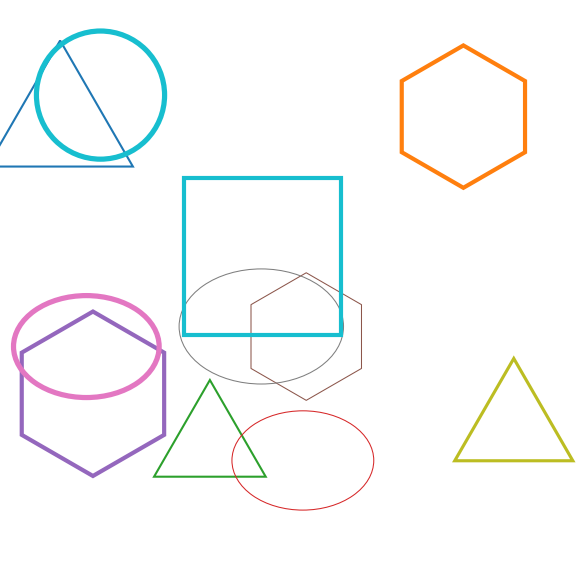[{"shape": "triangle", "thickness": 1, "radius": 0.73, "center": [0.104, 0.783]}, {"shape": "hexagon", "thickness": 2, "radius": 0.62, "center": [0.802, 0.797]}, {"shape": "triangle", "thickness": 1, "radius": 0.56, "center": [0.363, 0.229]}, {"shape": "oval", "thickness": 0.5, "radius": 0.61, "center": [0.524, 0.202]}, {"shape": "hexagon", "thickness": 2, "radius": 0.71, "center": [0.161, 0.317]}, {"shape": "hexagon", "thickness": 0.5, "radius": 0.55, "center": [0.53, 0.416]}, {"shape": "oval", "thickness": 2.5, "radius": 0.63, "center": [0.149, 0.399]}, {"shape": "oval", "thickness": 0.5, "radius": 0.71, "center": [0.452, 0.434]}, {"shape": "triangle", "thickness": 1.5, "radius": 0.59, "center": [0.89, 0.26]}, {"shape": "square", "thickness": 2, "radius": 0.68, "center": [0.455, 0.555]}, {"shape": "circle", "thickness": 2.5, "radius": 0.55, "center": [0.174, 0.834]}]